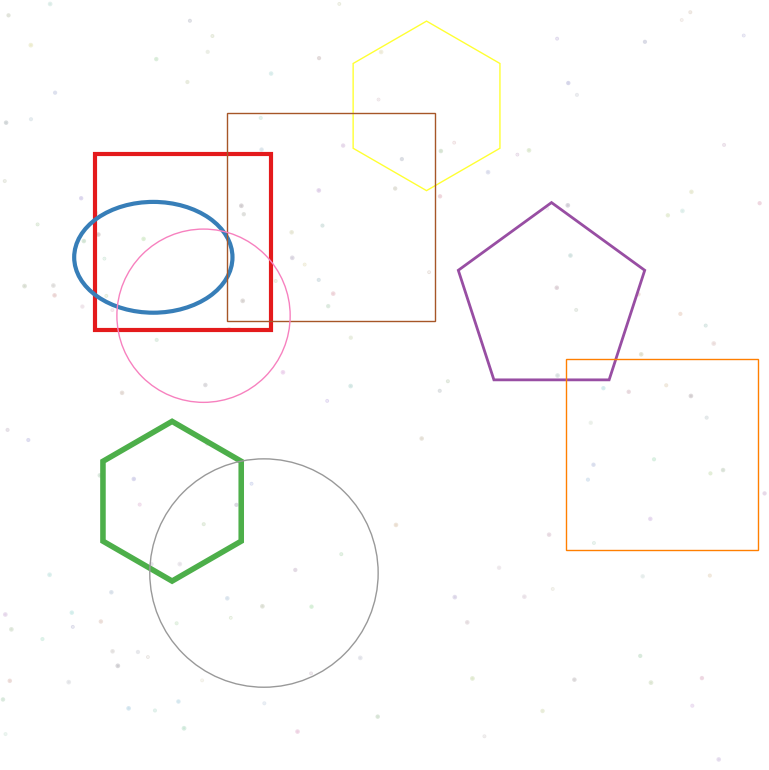[{"shape": "square", "thickness": 1.5, "radius": 0.57, "center": [0.238, 0.686]}, {"shape": "oval", "thickness": 1.5, "radius": 0.51, "center": [0.199, 0.666]}, {"shape": "hexagon", "thickness": 2, "radius": 0.52, "center": [0.223, 0.349]}, {"shape": "pentagon", "thickness": 1, "radius": 0.64, "center": [0.716, 0.61]}, {"shape": "square", "thickness": 0.5, "radius": 0.62, "center": [0.86, 0.41]}, {"shape": "hexagon", "thickness": 0.5, "radius": 0.55, "center": [0.554, 0.863]}, {"shape": "square", "thickness": 0.5, "radius": 0.68, "center": [0.43, 0.718]}, {"shape": "circle", "thickness": 0.5, "radius": 0.56, "center": [0.264, 0.59]}, {"shape": "circle", "thickness": 0.5, "radius": 0.74, "center": [0.343, 0.256]}]